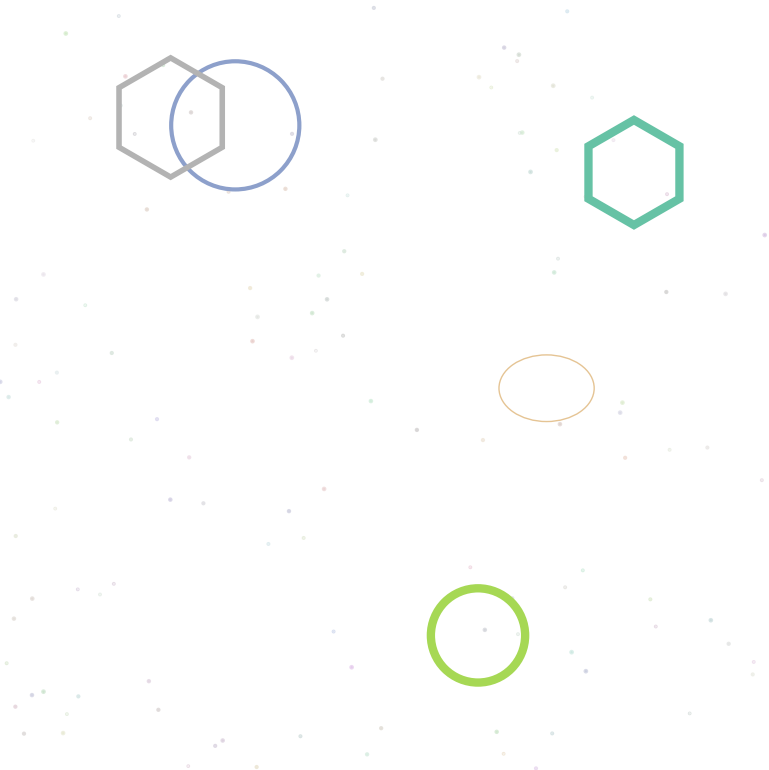[{"shape": "hexagon", "thickness": 3, "radius": 0.34, "center": [0.823, 0.776]}, {"shape": "circle", "thickness": 1.5, "radius": 0.42, "center": [0.306, 0.837]}, {"shape": "circle", "thickness": 3, "radius": 0.31, "center": [0.621, 0.175]}, {"shape": "oval", "thickness": 0.5, "radius": 0.31, "center": [0.71, 0.496]}, {"shape": "hexagon", "thickness": 2, "radius": 0.39, "center": [0.222, 0.847]}]